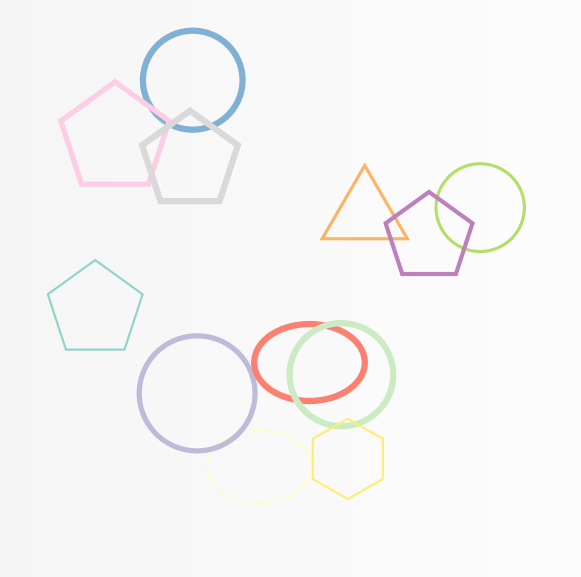[{"shape": "pentagon", "thickness": 1, "radius": 0.43, "center": [0.164, 0.463]}, {"shape": "oval", "thickness": 0.5, "radius": 0.45, "center": [0.446, 0.191]}, {"shape": "circle", "thickness": 2.5, "radius": 0.5, "center": [0.339, 0.318]}, {"shape": "oval", "thickness": 3, "radius": 0.48, "center": [0.532, 0.371]}, {"shape": "circle", "thickness": 3, "radius": 0.43, "center": [0.332, 0.86]}, {"shape": "triangle", "thickness": 1.5, "radius": 0.42, "center": [0.628, 0.628]}, {"shape": "circle", "thickness": 1.5, "radius": 0.38, "center": [0.826, 0.64]}, {"shape": "pentagon", "thickness": 2.5, "radius": 0.49, "center": [0.198, 0.759]}, {"shape": "pentagon", "thickness": 3, "radius": 0.43, "center": [0.327, 0.721]}, {"shape": "pentagon", "thickness": 2, "radius": 0.39, "center": [0.738, 0.588]}, {"shape": "circle", "thickness": 3, "radius": 0.45, "center": [0.587, 0.35]}, {"shape": "hexagon", "thickness": 1, "radius": 0.35, "center": [0.598, 0.205]}]